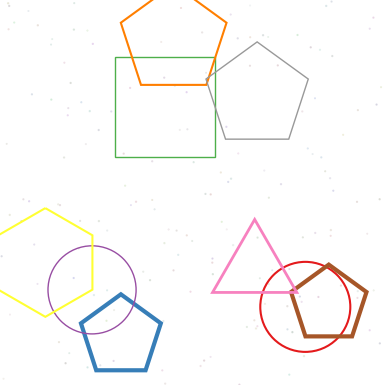[{"shape": "circle", "thickness": 1.5, "radius": 0.58, "center": [0.793, 0.203]}, {"shape": "pentagon", "thickness": 3, "radius": 0.55, "center": [0.314, 0.126]}, {"shape": "square", "thickness": 1, "radius": 0.65, "center": [0.429, 0.721]}, {"shape": "circle", "thickness": 1, "radius": 0.57, "center": [0.239, 0.247]}, {"shape": "pentagon", "thickness": 1.5, "radius": 0.72, "center": [0.451, 0.896]}, {"shape": "hexagon", "thickness": 1.5, "radius": 0.71, "center": [0.118, 0.318]}, {"shape": "pentagon", "thickness": 3, "radius": 0.52, "center": [0.854, 0.21]}, {"shape": "triangle", "thickness": 2, "radius": 0.63, "center": [0.662, 0.304]}, {"shape": "pentagon", "thickness": 1, "radius": 0.7, "center": [0.668, 0.752]}]